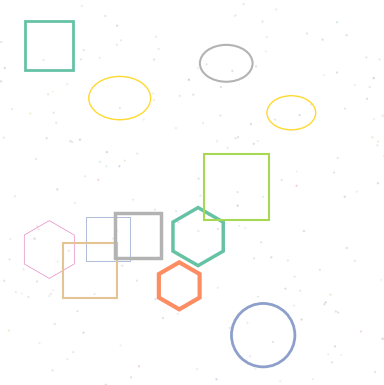[{"shape": "square", "thickness": 2, "radius": 0.32, "center": [0.128, 0.882]}, {"shape": "hexagon", "thickness": 2.5, "radius": 0.38, "center": [0.515, 0.385]}, {"shape": "hexagon", "thickness": 3, "radius": 0.31, "center": [0.466, 0.258]}, {"shape": "square", "thickness": 0.5, "radius": 0.29, "center": [0.28, 0.38]}, {"shape": "circle", "thickness": 2, "radius": 0.41, "center": [0.684, 0.129]}, {"shape": "hexagon", "thickness": 0.5, "radius": 0.38, "center": [0.128, 0.352]}, {"shape": "square", "thickness": 1.5, "radius": 0.42, "center": [0.615, 0.515]}, {"shape": "oval", "thickness": 1, "radius": 0.32, "center": [0.757, 0.707]}, {"shape": "oval", "thickness": 1, "radius": 0.4, "center": [0.311, 0.745]}, {"shape": "square", "thickness": 1.5, "radius": 0.36, "center": [0.234, 0.297]}, {"shape": "square", "thickness": 2.5, "radius": 0.29, "center": [0.358, 0.389]}, {"shape": "oval", "thickness": 1.5, "radius": 0.34, "center": [0.588, 0.836]}]